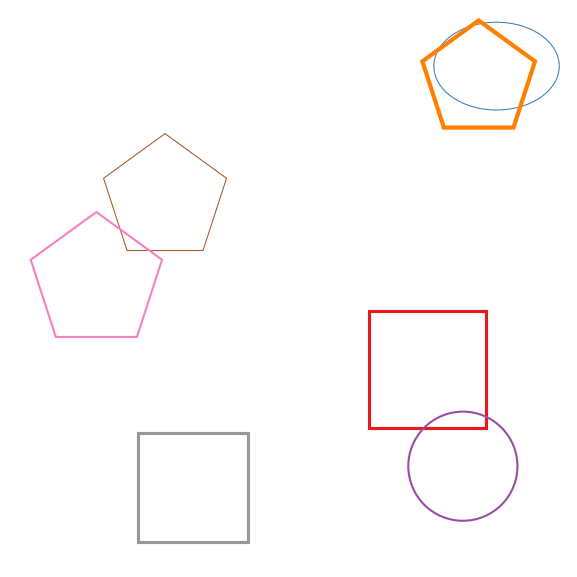[{"shape": "square", "thickness": 1.5, "radius": 0.51, "center": [0.741, 0.359]}, {"shape": "oval", "thickness": 0.5, "radius": 0.54, "center": [0.86, 0.885]}, {"shape": "circle", "thickness": 1, "radius": 0.47, "center": [0.802, 0.192]}, {"shape": "pentagon", "thickness": 2, "radius": 0.51, "center": [0.829, 0.861]}, {"shape": "pentagon", "thickness": 0.5, "radius": 0.56, "center": [0.286, 0.656]}, {"shape": "pentagon", "thickness": 1, "radius": 0.6, "center": [0.167, 0.512]}, {"shape": "square", "thickness": 1.5, "radius": 0.47, "center": [0.334, 0.154]}]